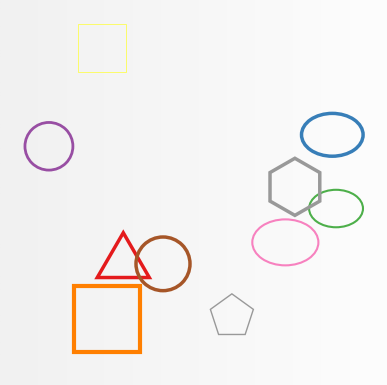[{"shape": "triangle", "thickness": 2.5, "radius": 0.39, "center": [0.318, 0.318]}, {"shape": "oval", "thickness": 2.5, "radius": 0.4, "center": [0.858, 0.65]}, {"shape": "oval", "thickness": 1.5, "radius": 0.35, "center": [0.867, 0.458]}, {"shape": "circle", "thickness": 2, "radius": 0.31, "center": [0.126, 0.62]}, {"shape": "square", "thickness": 3, "radius": 0.43, "center": [0.276, 0.171]}, {"shape": "square", "thickness": 0.5, "radius": 0.31, "center": [0.264, 0.875]}, {"shape": "circle", "thickness": 2.5, "radius": 0.35, "center": [0.421, 0.315]}, {"shape": "oval", "thickness": 1.5, "radius": 0.43, "center": [0.736, 0.37]}, {"shape": "hexagon", "thickness": 2.5, "radius": 0.37, "center": [0.761, 0.515]}, {"shape": "pentagon", "thickness": 1, "radius": 0.29, "center": [0.598, 0.178]}]